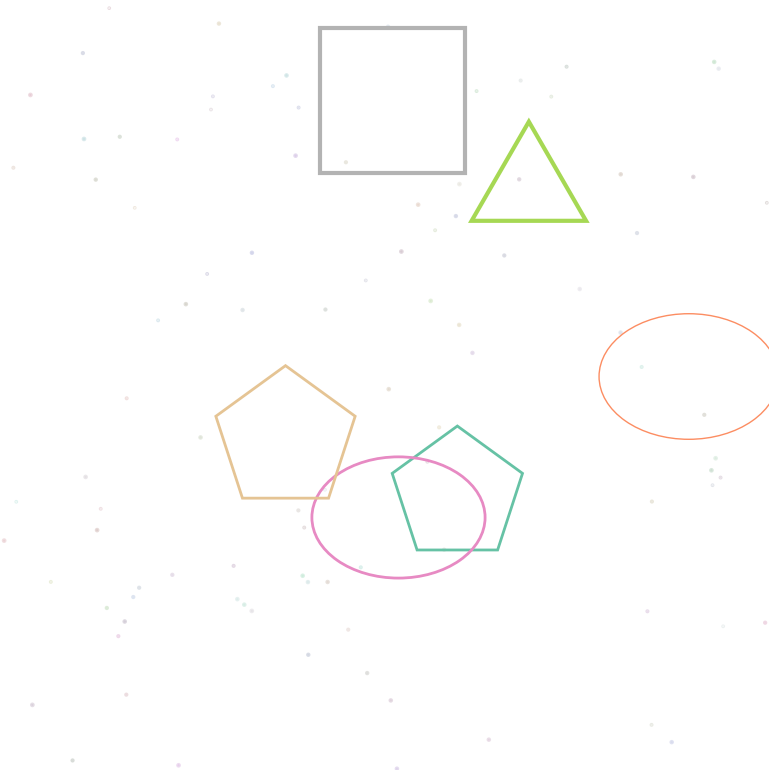[{"shape": "pentagon", "thickness": 1, "radius": 0.44, "center": [0.594, 0.358]}, {"shape": "oval", "thickness": 0.5, "radius": 0.58, "center": [0.894, 0.511]}, {"shape": "oval", "thickness": 1, "radius": 0.56, "center": [0.518, 0.328]}, {"shape": "triangle", "thickness": 1.5, "radius": 0.43, "center": [0.687, 0.756]}, {"shape": "pentagon", "thickness": 1, "radius": 0.48, "center": [0.371, 0.43]}, {"shape": "square", "thickness": 1.5, "radius": 0.47, "center": [0.509, 0.869]}]